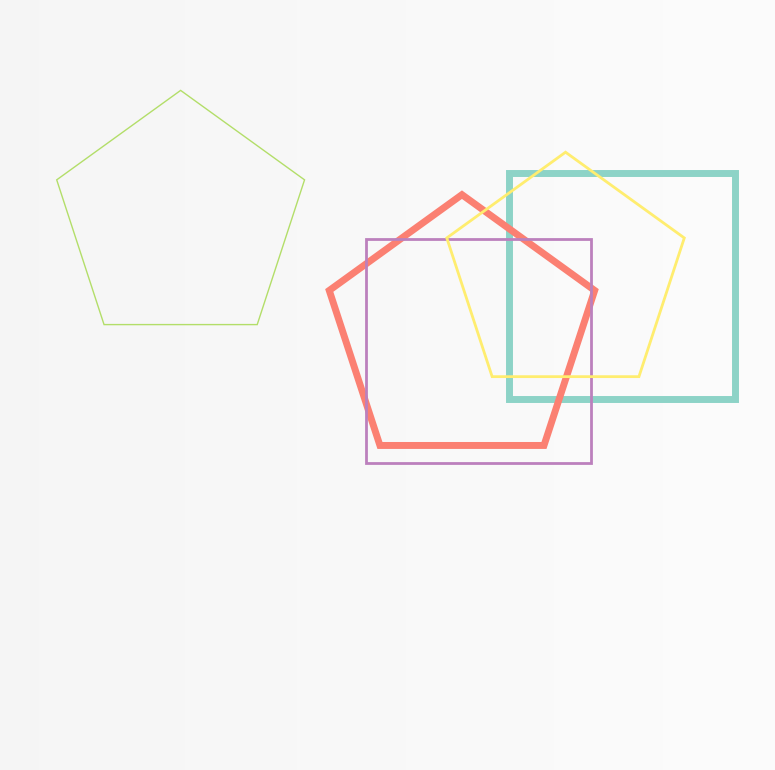[{"shape": "square", "thickness": 2.5, "radius": 0.73, "center": [0.803, 0.629]}, {"shape": "pentagon", "thickness": 2.5, "radius": 0.9, "center": [0.596, 0.567]}, {"shape": "pentagon", "thickness": 0.5, "radius": 0.84, "center": [0.233, 0.714]}, {"shape": "square", "thickness": 1, "radius": 0.73, "center": [0.618, 0.544]}, {"shape": "pentagon", "thickness": 1, "radius": 0.81, "center": [0.73, 0.641]}]